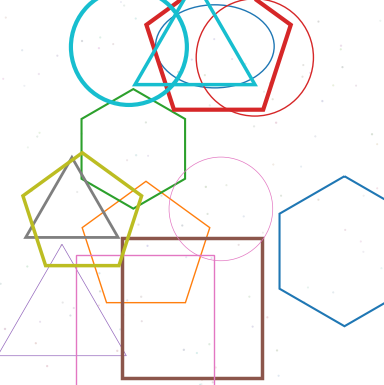[{"shape": "oval", "thickness": 1, "radius": 0.77, "center": [0.558, 0.88]}, {"shape": "hexagon", "thickness": 1.5, "radius": 0.97, "center": [0.895, 0.347]}, {"shape": "pentagon", "thickness": 1, "radius": 0.87, "center": [0.379, 0.355]}, {"shape": "hexagon", "thickness": 1.5, "radius": 0.78, "center": [0.346, 0.613]}, {"shape": "circle", "thickness": 1, "radius": 0.76, "center": [0.662, 0.851]}, {"shape": "pentagon", "thickness": 3, "radius": 0.99, "center": [0.568, 0.875]}, {"shape": "triangle", "thickness": 0.5, "radius": 0.97, "center": [0.161, 0.173]}, {"shape": "square", "thickness": 2.5, "radius": 0.91, "center": [0.498, 0.2]}, {"shape": "circle", "thickness": 0.5, "radius": 0.67, "center": [0.574, 0.457]}, {"shape": "square", "thickness": 1, "radius": 0.89, "center": [0.377, 0.159]}, {"shape": "triangle", "thickness": 2, "radius": 0.69, "center": [0.187, 0.453]}, {"shape": "pentagon", "thickness": 2.5, "radius": 0.81, "center": [0.214, 0.441]}, {"shape": "triangle", "thickness": 2.5, "radius": 0.9, "center": [0.506, 0.87]}, {"shape": "circle", "thickness": 3, "radius": 0.75, "center": [0.335, 0.878]}]